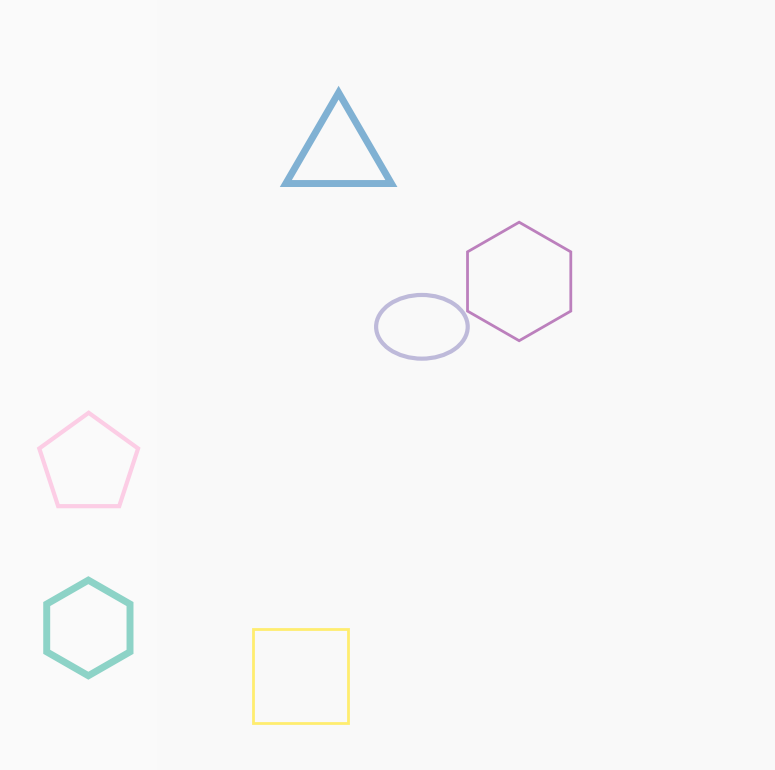[{"shape": "hexagon", "thickness": 2.5, "radius": 0.31, "center": [0.114, 0.184]}, {"shape": "oval", "thickness": 1.5, "radius": 0.3, "center": [0.544, 0.576]}, {"shape": "triangle", "thickness": 2.5, "radius": 0.39, "center": [0.437, 0.801]}, {"shape": "pentagon", "thickness": 1.5, "radius": 0.34, "center": [0.114, 0.397]}, {"shape": "hexagon", "thickness": 1, "radius": 0.38, "center": [0.67, 0.634]}, {"shape": "square", "thickness": 1, "radius": 0.31, "center": [0.388, 0.122]}]